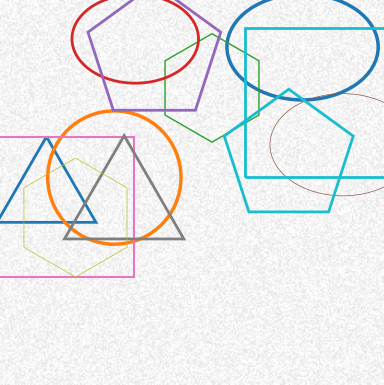[{"shape": "oval", "thickness": 2.5, "radius": 0.98, "center": [0.786, 0.878]}, {"shape": "triangle", "thickness": 2, "radius": 0.74, "center": [0.121, 0.497]}, {"shape": "circle", "thickness": 2.5, "radius": 0.87, "center": [0.297, 0.539]}, {"shape": "hexagon", "thickness": 1, "radius": 0.7, "center": [0.551, 0.772]}, {"shape": "oval", "thickness": 2, "radius": 0.82, "center": [0.351, 0.899]}, {"shape": "pentagon", "thickness": 2, "radius": 0.91, "center": [0.401, 0.86]}, {"shape": "oval", "thickness": 0.5, "radius": 0.95, "center": [0.891, 0.624]}, {"shape": "square", "thickness": 1.5, "radius": 0.91, "center": [0.166, 0.463]}, {"shape": "triangle", "thickness": 2, "radius": 0.89, "center": [0.322, 0.469]}, {"shape": "hexagon", "thickness": 0.5, "radius": 0.77, "center": [0.196, 0.435]}, {"shape": "square", "thickness": 2, "radius": 0.97, "center": [0.83, 0.733]}, {"shape": "pentagon", "thickness": 2, "radius": 0.88, "center": [0.75, 0.592]}]